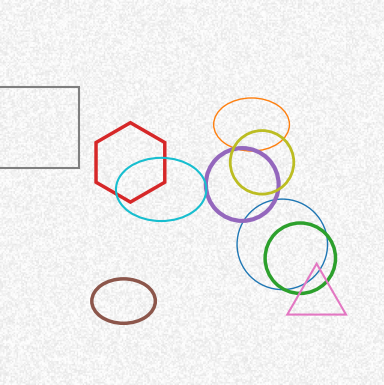[{"shape": "circle", "thickness": 1, "radius": 0.59, "center": [0.733, 0.365]}, {"shape": "oval", "thickness": 1, "radius": 0.49, "center": [0.653, 0.677]}, {"shape": "circle", "thickness": 2.5, "radius": 0.46, "center": [0.78, 0.329]}, {"shape": "hexagon", "thickness": 2.5, "radius": 0.52, "center": [0.339, 0.578]}, {"shape": "circle", "thickness": 3, "radius": 0.47, "center": [0.629, 0.521]}, {"shape": "oval", "thickness": 2.5, "radius": 0.41, "center": [0.321, 0.218]}, {"shape": "triangle", "thickness": 1.5, "radius": 0.44, "center": [0.822, 0.227]}, {"shape": "square", "thickness": 1.5, "radius": 0.53, "center": [0.101, 0.669]}, {"shape": "circle", "thickness": 2, "radius": 0.41, "center": [0.681, 0.578]}, {"shape": "oval", "thickness": 1.5, "radius": 0.59, "center": [0.419, 0.508]}]